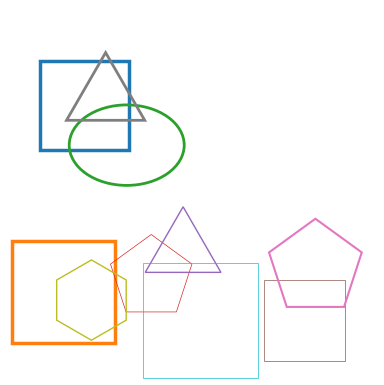[{"shape": "square", "thickness": 2.5, "radius": 0.58, "center": [0.22, 0.725]}, {"shape": "square", "thickness": 2.5, "radius": 0.67, "center": [0.166, 0.242]}, {"shape": "oval", "thickness": 2, "radius": 0.75, "center": [0.329, 0.623]}, {"shape": "pentagon", "thickness": 0.5, "radius": 0.56, "center": [0.393, 0.28]}, {"shape": "triangle", "thickness": 1, "radius": 0.57, "center": [0.476, 0.349]}, {"shape": "square", "thickness": 0.5, "radius": 0.53, "center": [0.791, 0.167]}, {"shape": "pentagon", "thickness": 1.5, "radius": 0.63, "center": [0.819, 0.305]}, {"shape": "triangle", "thickness": 2, "radius": 0.59, "center": [0.274, 0.746]}, {"shape": "hexagon", "thickness": 1, "radius": 0.52, "center": [0.238, 0.221]}, {"shape": "square", "thickness": 0.5, "radius": 0.75, "center": [0.521, 0.168]}]